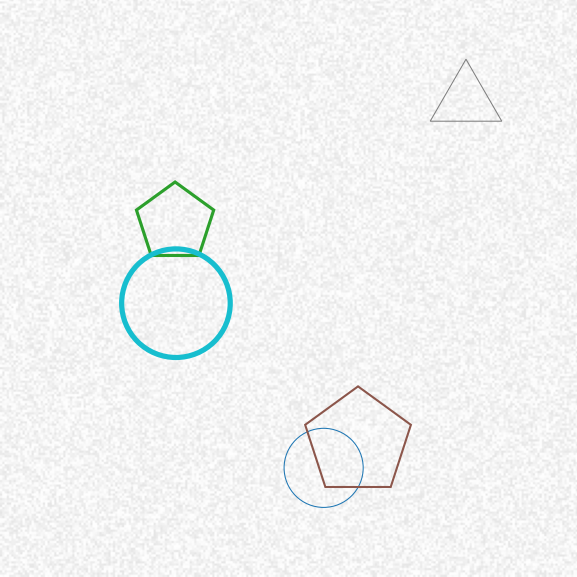[{"shape": "circle", "thickness": 0.5, "radius": 0.34, "center": [0.56, 0.189]}, {"shape": "pentagon", "thickness": 1.5, "radius": 0.35, "center": [0.303, 0.614]}, {"shape": "pentagon", "thickness": 1, "radius": 0.48, "center": [0.62, 0.234]}, {"shape": "triangle", "thickness": 0.5, "radius": 0.36, "center": [0.807, 0.825]}, {"shape": "circle", "thickness": 2.5, "radius": 0.47, "center": [0.305, 0.474]}]